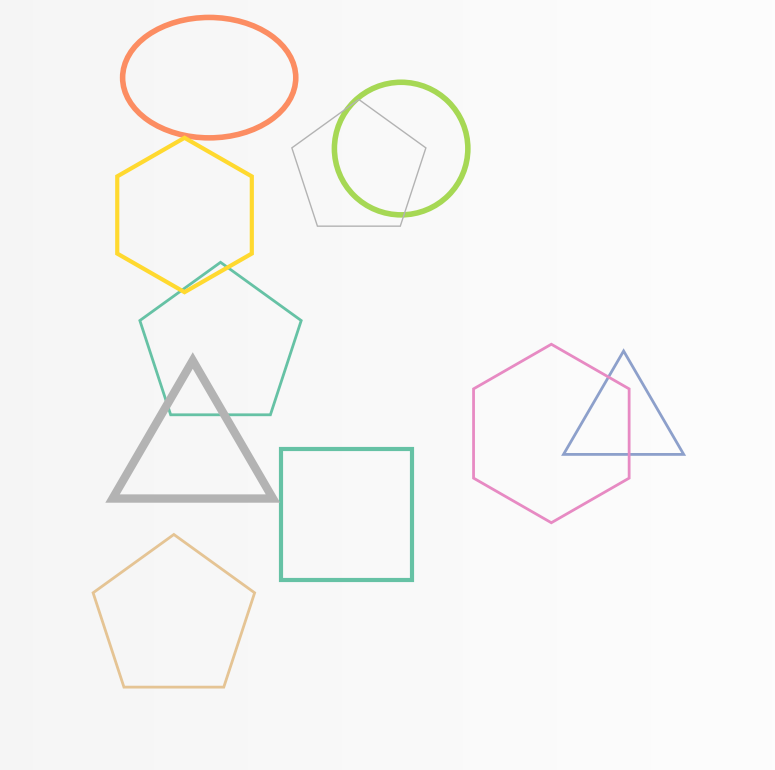[{"shape": "square", "thickness": 1.5, "radius": 0.42, "center": [0.447, 0.332]}, {"shape": "pentagon", "thickness": 1, "radius": 0.55, "center": [0.285, 0.55]}, {"shape": "oval", "thickness": 2, "radius": 0.56, "center": [0.27, 0.899]}, {"shape": "triangle", "thickness": 1, "radius": 0.45, "center": [0.805, 0.455]}, {"shape": "hexagon", "thickness": 1, "radius": 0.58, "center": [0.711, 0.437]}, {"shape": "circle", "thickness": 2, "radius": 0.43, "center": [0.518, 0.807]}, {"shape": "hexagon", "thickness": 1.5, "radius": 0.5, "center": [0.238, 0.721]}, {"shape": "pentagon", "thickness": 1, "radius": 0.55, "center": [0.224, 0.196]}, {"shape": "pentagon", "thickness": 0.5, "radius": 0.45, "center": [0.463, 0.78]}, {"shape": "triangle", "thickness": 3, "radius": 0.6, "center": [0.249, 0.412]}]